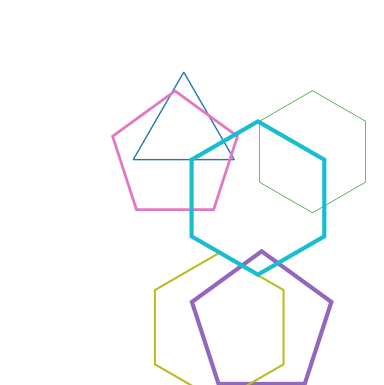[{"shape": "triangle", "thickness": 1, "radius": 0.76, "center": [0.477, 0.661]}, {"shape": "hexagon", "thickness": 0.5, "radius": 0.79, "center": [0.812, 0.606]}, {"shape": "pentagon", "thickness": 3, "radius": 0.95, "center": [0.68, 0.157]}, {"shape": "pentagon", "thickness": 2, "radius": 0.85, "center": [0.455, 0.593]}, {"shape": "hexagon", "thickness": 1.5, "radius": 0.96, "center": [0.569, 0.15]}, {"shape": "hexagon", "thickness": 3, "radius": 1.0, "center": [0.67, 0.486]}]